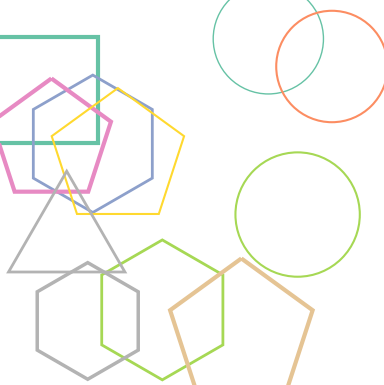[{"shape": "circle", "thickness": 1, "radius": 0.72, "center": [0.697, 0.899]}, {"shape": "square", "thickness": 3, "radius": 0.69, "center": [0.116, 0.767]}, {"shape": "circle", "thickness": 1.5, "radius": 0.72, "center": [0.862, 0.827]}, {"shape": "hexagon", "thickness": 2, "radius": 0.89, "center": [0.241, 0.627]}, {"shape": "pentagon", "thickness": 3, "radius": 0.81, "center": [0.134, 0.634]}, {"shape": "hexagon", "thickness": 2, "radius": 0.91, "center": [0.422, 0.195]}, {"shape": "circle", "thickness": 1.5, "radius": 0.81, "center": [0.773, 0.443]}, {"shape": "pentagon", "thickness": 1.5, "radius": 0.9, "center": [0.306, 0.59]}, {"shape": "pentagon", "thickness": 3, "radius": 0.97, "center": [0.627, 0.134]}, {"shape": "triangle", "thickness": 2, "radius": 0.87, "center": [0.173, 0.381]}, {"shape": "hexagon", "thickness": 2.5, "radius": 0.76, "center": [0.228, 0.166]}]